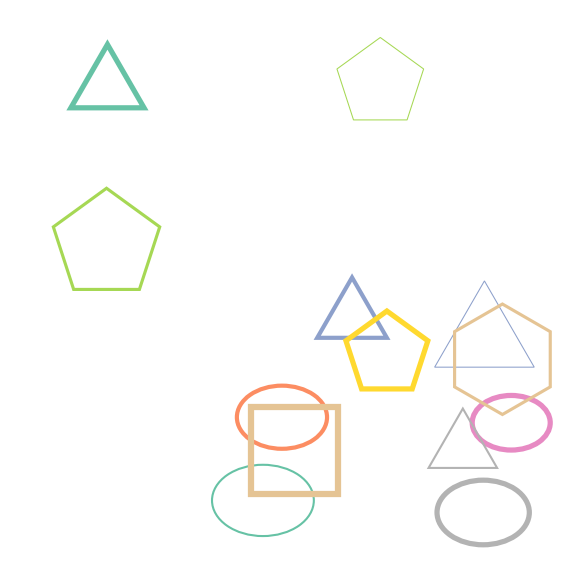[{"shape": "triangle", "thickness": 2.5, "radius": 0.37, "center": [0.186, 0.849]}, {"shape": "oval", "thickness": 1, "radius": 0.44, "center": [0.455, 0.133]}, {"shape": "oval", "thickness": 2, "radius": 0.39, "center": [0.488, 0.277]}, {"shape": "triangle", "thickness": 0.5, "radius": 0.5, "center": [0.839, 0.413]}, {"shape": "triangle", "thickness": 2, "radius": 0.35, "center": [0.61, 0.449]}, {"shape": "oval", "thickness": 2.5, "radius": 0.34, "center": [0.885, 0.267]}, {"shape": "pentagon", "thickness": 1.5, "radius": 0.48, "center": [0.184, 0.576]}, {"shape": "pentagon", "thickness": 0.5, "radius": 0.39, "center": [0.659, 0.855]}, {"shape": "pentagon", "thickness": 2.5, "radius": 0.37, "center": [0.67, 0.386]}, {"shape": "square", "thickness": 3, "radius": 0.38, "center": [0.51, 0.219]}, {"shape": "hexagon", "thickness": 1.5, "radius": 0.48, "center": [0.87, 0.377]}, {"shape": "triangle", "thickness": 1, "radius": 0.34, "center": [0.801, 0.223]}, {"shape": "oval", "thickness": 2.5, "radius": 0.4, "center": [0.837, 0.112]}]